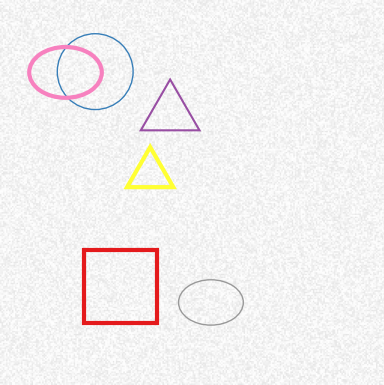[{"shape": "square", "thickness": 3, "radius": 0.48, "center": [0.313, 0.256]}, {"shape": "circle", "thickness": 1, "radius": 0.49, "center": [0.247, 0.814]}, {"shape": "triangle", "thickness": 1.5, "radius": 0.44, "center": [0.442, 0.706]}, {"shape": "triangle", "thickness": 3, "radius": 0.35, "center": [0.39, 0.549]}, {"shape": "oval", "thickness": 3, "radius": 0.47, "center": [0.17, 0.812]}, {"shape": "oval", "thickness": 1, "radius": 0.42, "center": [0.548, 0.214]}]